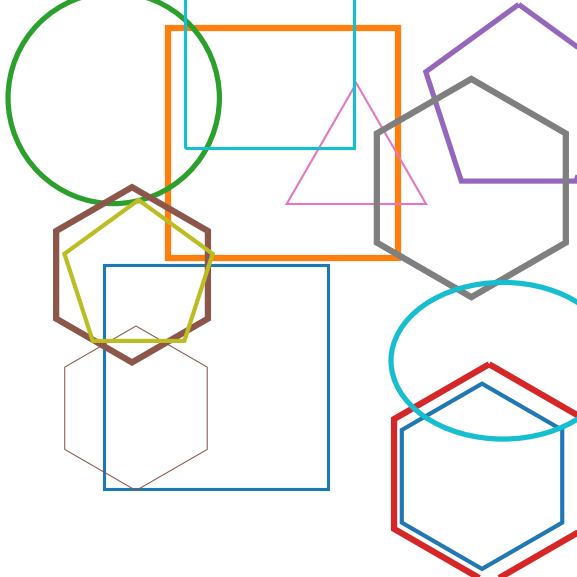[{"shape": "square", "thickness": 1.5, "radius": 0.97, "center": [0.375, 0.347]}, {"shape": "hexagon", "thickness": 2, "radius": 0.8, "center": [0.835, 0.174]}, {"shape": "square", "thickness": 3, "radius": 1.0, "center": [0.491, 0.751]}, {"shape": "circle", "thickness": 2.5, "radius": 0.91, "center": [0.197, 0.83]}, {"shape": "hexagon", "thickness": 3, "radius": 0.95, "center": [0.847, 0.178]}, {"shape": "pentagon", "thickness": 2.5, "radius": 0.85, "center": [0.898, 0.822]}, {"shape": "hexagon", "thickness": 3, "radius": 0.76, "center": [0.229, 0.523]}, {"shape": "hexagon", "thickness": 0.5, "radius": 0.71, "center": [0.235, 0.292]}, {"shape": "triangle", "thickness": 1, "radius": 0.7, "center": [0.617, 0.716]}, {"shape": "hexagon", "thickness": 3, "radius": 0.94, "center": [0.816, 0.674]}, {"shape": "pentagon", "thickness": 2, "radius": 0.67, "center": [0.24, 0.518]}, {"shape": "oval", "thickness": 2.5, "radius": 0.97, "center": [0.871, 0.374]}, {"shape": "square", "thickness": 1.5, "radius": 0.73, "center": [0.467, 0.89]}]